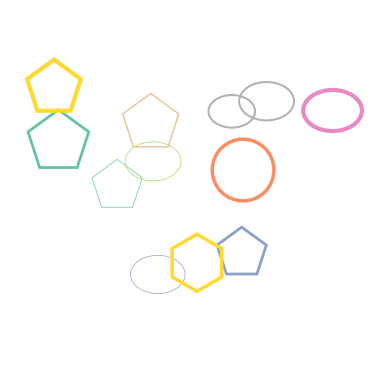[{"shape": "pentagon", "thickness": 2, "radius": 0.41, "center": [0.152, 0.632]}, {"shape": "pentagon", "thickness": 0.5, "radius": 0.34, "center": [0.304, 0.517]}, {"shape": "circle", "thickness": 2.5, "radius": 0.4, "center": [0.631, 0.558]}, {"shape": "oval", "thickness": 0.5, "radius": 0.35, "center": [0.41, 0.287]}, {"shape": "pentagon", "thickness": 2, "radius": 0.34, "center": [0.628, 0.343]}, {"shape": "oval", "thickness": 3, "radius": 0.38, "center": [0.864, 0.713]}, {"shape": "oval", "thickness": 0.5, "radius": 0.36, "center": [0.398, 0.581]}, {"shape": "hexagon", "thickness": 2.5, "radius": 0.37, "center": [0.512, 0.317]}, {"shape": "pentagon", "thickness": 3, "radius": 0.37, "center": [0.14, 0.772]}, {"shape": "pentagon", "thickness": 1, "radius": 0.38, "center": [0.392, 0.681]}, {"shape": "oval", "thickness": 1.5, "radius": 0.3, "center": [0.602, 0.711]}, {"shape": "oval", "thickness": 1.5, "radius": 0.36, "center": [0.692, 0.737]}]